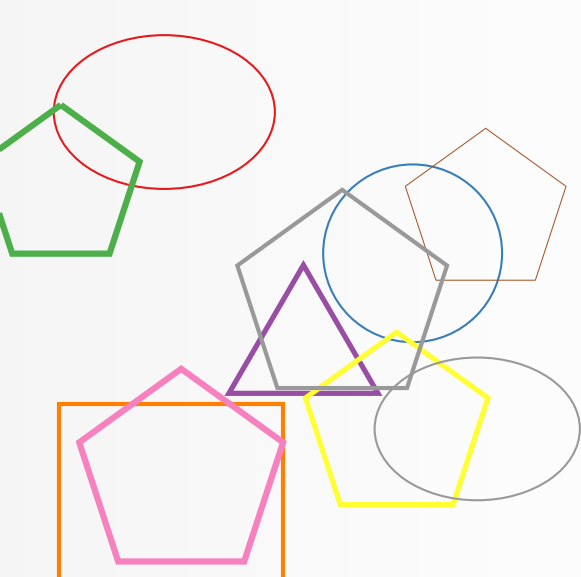[{"shape": "oval", "thickness": 1, "radius": 0.95, "center": [0.283, 0.805]}, {"shape": "circle", "thickness": 1, "radius": 0.77, "center": [0.71, 0.561]}, {"shape": "pentagon", "thickness": 3, "radius": 0.71, "center": [0.105, 0.675]}, {"shape": "triangle", "thickness": 2.5, "radius": 0.74, "center": [0.522, 0.392]}, {"shape": "square", "thickness": 2, "radius": 0.96, "center": [0.294, 0.107]}, {"shape": "pentagon", "thickness": 2.5, "radius": 0.83, "center": [0.682, 0.259]}, {"shape": "pentagon", "thickness": 0.5, "radius": 0.73, "center": [0.836, 0.632]}, {"shape": "pentagon", "thickness": 3, "radius": 0.92, "center": [0.312, 0.176]}, {"shape": "oval", "thickness": 1, "radius": 0.88, "center": [0.821, 0.256]}, {"shape": "pentagon", "thickness": 2, "radius": 0.95, "center": [0.589, 0.481]}]